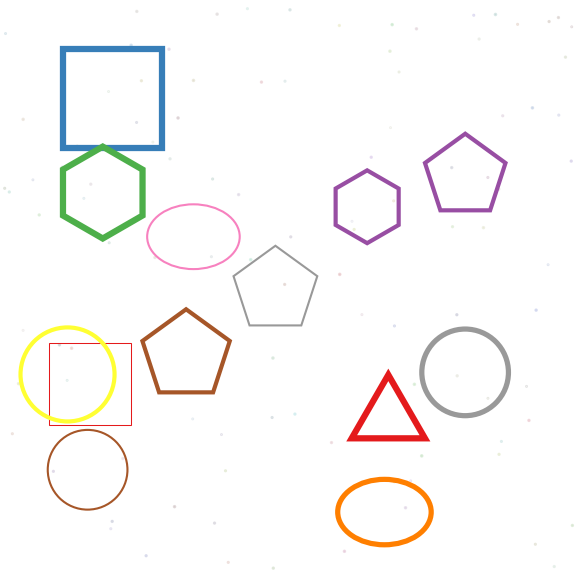[{"shape": "square", "thickness": 0.5, "radius": 0.36, "center": [0.156, 0.334]}, {"shape": "triangle", "thickness": 3, "radius": 0.37, "center": [0.672, 0.277]}, {"shape": "square", "thickness": 3, "radius": 0.43, "center": [0.195, 0.828]}, {"shape": "hexagon", "thickness": 3, "radius": 0.4, "center": [0.178, 0.666]}, {"shape": "pentagon", "thickness": 2, "radius": 0.37, "center": [0.806, 0.694]}, {"shape": "hexagon", "thickness": 2, "radius": 0.32, "center": [0.636, 0.641]}, {"shape": "oval", "thickness": 2.5, "radius": 0.4, "center": [0.666, 0.112]}, {"shape": "circle", "thickness": 2, "radius": 0.41, "center": [0.117, 0.351]}, {"shape": "circle", "thickness": 1, "radius": 0.35, "center": [0.152, 0.186]}, {"shape": "pentagon", "thickness": 2, "radius": 0.4, "center": [0.322, 0.384]}, {"shape": "oval", "thickness": 1, "radius": 0.4, "center": [0.335, 0.589]}, {"shape": "pentagon", "thickness": 1, "radius": 0.38, "center": [0.477, 0.497]}, {"shape": "circle", "thickness": 2.5, "radius": 0.38, "center": [0.805, 0.354]}]